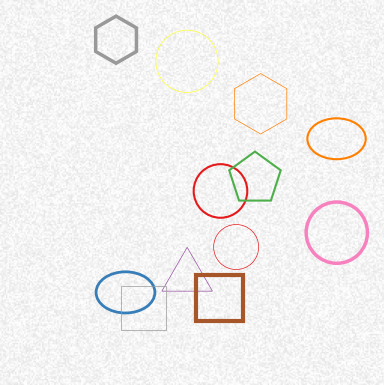[{"shape": "circle", "thickness": 1.5, "radius": 0.35, "center": [0.573, 0.504]}, {"shape": "circle", "thickness": 0.5, "radius": 0.29, "center": [0.613, 0.358]}, {"shape": "oval", "thickness": 2, "radius": 0.38, "center": [0.326, 0.241]}, {"shape": "pentagon", "thickness": 1.5, "radius": 0.35, "center": [0.662, 0.536]}, {"shape": "triangle", "thickness": 0.5, "radius": 0.38, "center": [0.486, 0.282]}, {"shape": "oval", "thickness": 1.5, "radius": 0.38, "center": [0.874, 0.64]}, {"shape": "hexagon", "thickness": 0.5, "radius": 0.39, "center": [0.677, 0.73]}, {"shape": "circle", "thickness": 0.5, "radius": 0.4, "center": [0.486, 0.841]}, {"shape": "square", "thickness": 3, "radius": 0.3, "center": [0.57, 0.225]}, {"shape": "circle", "thickness": 2.5, "radius": 0.4, "center": [0.875, 0.396]}, {"shape": "square", "thickness": 0.5, "radius": 0.29, "center": [0.373, 0.201]}, {"shape": "hexagon", "thickness": 2.5, "radius": 0.31, "center": [0.301, 0.897]}]